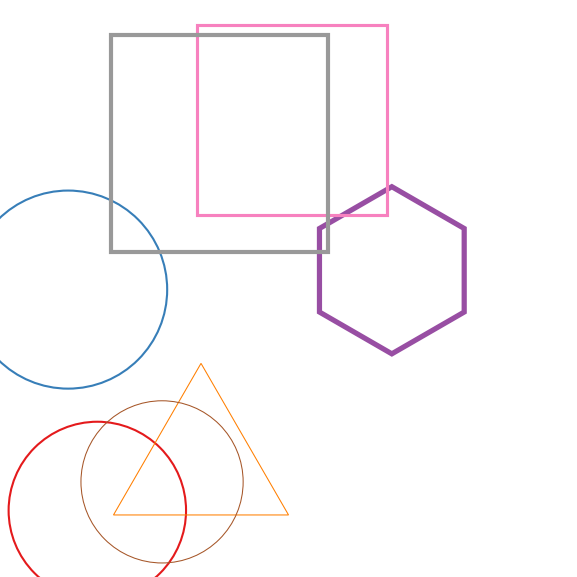[{"shape": "circle", "thickness": 1, "radius": 0.77, "center": [0.169, 0.115]}, {"shape": "circle", "thickness": 1, "radius": 0.86, "center": [0.118, 0.498]}, {"shape": "hexagon", "thickness": 2.5, "radius": 0.72, "center": [0.678, 0.531]}, {"shape": "triangle", "thickness": 0.5, "radius": 0.88, "center": [0.348, 0.195]}, {"shape": "circle", "thickness": 0.5, "radius": 0.7, "center": [0.281, 0.165]}, {"shape": "square", "thickness": 1.5, "radius": 0.82, "center": [0.506, 0.792]}, {"shape": "square", "thickness": 2, "radius": 0.94, "center": [0.38, 0.75]}]